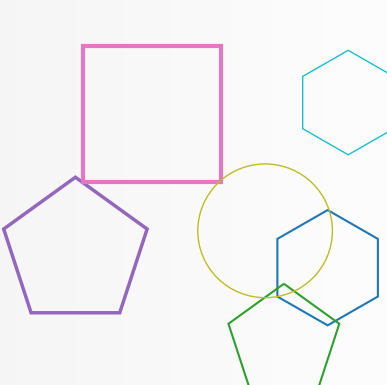[{"shape": "hexagon", "thickness": 1.5, "radius": 0.75, "center": [0.845, 0.305]}, {"shape": "pentagon", "thickness": 1.5, "radius": 0.75, "center": [0.733, 0.113]}, {"shape": "pentagon", "thickness": 2.5, "radius": 0.97, "center": [0.195, 0.345]}, {"shape": "square", "thickness": 3, "radius": 0.89, "center": [0.393, 0.704]}, {"shape": "circle", "thickness": 1, "radius": 0.87, "center": [0.684, 0.4]}, {"shape": "hexagon", "thickness": 1, "radius": 0.68, "center": [0.899, 0.734]}]